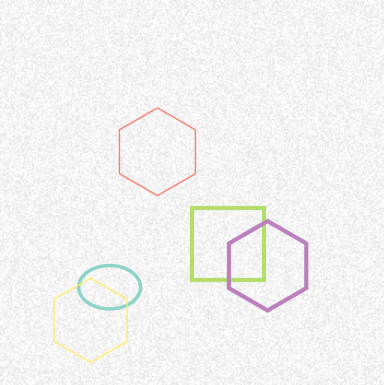[{"shape": "oval", "thickness": 2.5, "radius": 0.4, "center": [0.285, 0.254]}, {"shape": "hexagon", "thickness": 1, "radius": 0.57, "center": [0.409, 0.606]}, {"shape": "square", "thickness": 3, "radius": 0.47, "center": [0.592, 0.367]}, {"shape": "hexagon", "thickness": 3, "radius": 0.58, "center": [0.695, 0.31]}, {"shape": "hexagon", "thickness": 1, "radius": 0.55, "center": [0.235, 0.168]}]